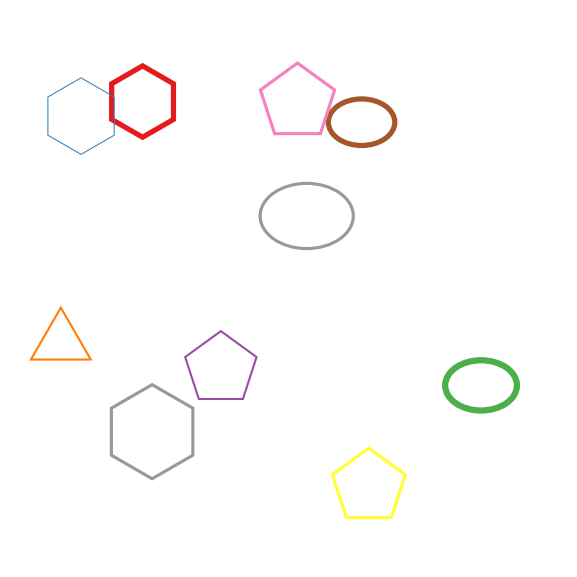[{"shape": "hexagon", "thickness": 2.5, "radius": 0.31, "center": [0.247, 0.823]}, {"shape": "hexagon", "thickness": 0.5, "radius": 0.33, "center": [0.14, 0.798]}, {"shape": "oval", "thickness": 3, "radius": 0.31, "center": [0.833, 0.332]}, {"shape": "pentagon", "thickness": 1, "radius": 0.32, "center": [0.382, 0.361]}, {"shape": "triangle", "thickness": 1, "radius": 0.3, "center": [0.105, 0.407]}, {"shape": "pentagon", "thickness": 1.5, "radius": 0.33, "center": [0.639, 0.157]}, {"shape": "oval", "thickness": 2.5, "radius": 0.29, "center": [0.626, 0.788]}, {"shape": "pentagon", "thickness": 1.5, "radius": 0.34, "center": [0.515, 0.822]}, {"shape": "hexagon", "thickness": 1.5, "radius": 0.41, "center": [0.263, 0.252]}, {"shape": "oval", "thickness": 1.5, "radius": 0.4, "center": [0.531, 0.625]}]